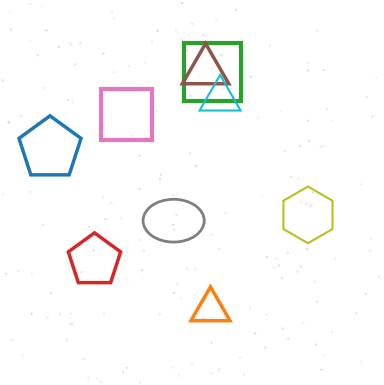[{"shape": "pentagon", "thickness": 2.5, "radius": 0.42, "center": [0.13, 0.614]}, {"shape": "triangle", "thickness": 2.5, "radius": 0.29, "center": [0.547, 0.196]}, {"shape": "square", "thickness": 3, "radius": 0.37, "center": [0.551, 0.813]}, {"shape": "pentagon", "thickness": 2.5, "radius": 0.36, "center": [0.245, 0.324]}, {"shape": "triangle", "thickness": 2.5, "radius": 0.35, "center": [0.534, 0.817]}, {"shape": "square", "thickness": 3, "radius": 0.33, "center": [0.329, 0.703]}, {"shape": "oval", "thickness": 2, "radius": 0.4, "center": [0.451, 0.427]}, {"shape": "hexagon", "thickness": 1.5, "radius": 0.37, "center": [0.8, 0.442]}, {"shape": "triangle", "thickness": 1.5, "radius": 0.31, "center": [0.572, 0.744]}]